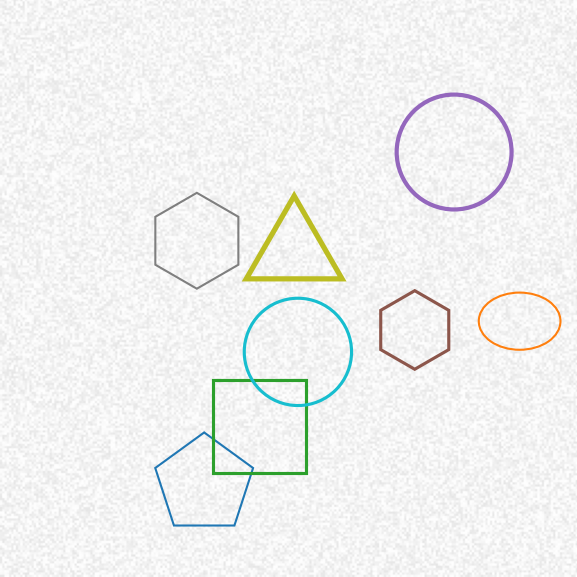[{"shape": "pentagon", "thickness": 1, "radius": 0.45, "center": [0.354, 0.161]}, {"shape": "oval", "thickness": 1, "radius": 0.35, "center": [0.9, 0.443]}, {"shape": "square", "thickness": 1.5, "radius": 0.4, "center": [0.45, 0.261]}, {"shape": "circle", "thickness": 2, "radius": 0.5, "center": [0.786, 0.736]}, {"shape": "hexagon", "thickness": 1.5, "radius": 0.34, "center": [0.718, 0.428]}, {"shape": "hexagon", "thickness": 1, "radius": 0.42, "center": [0.341, 0.582]}, {"shape": "triangle", "thickness": 2.5, "radius": 0.48, "center": [0.509, 0.564]}, {"shape": "circle", "thickness": 1.5, "radius": 0.46, "center": [0.516, 0.39]}]